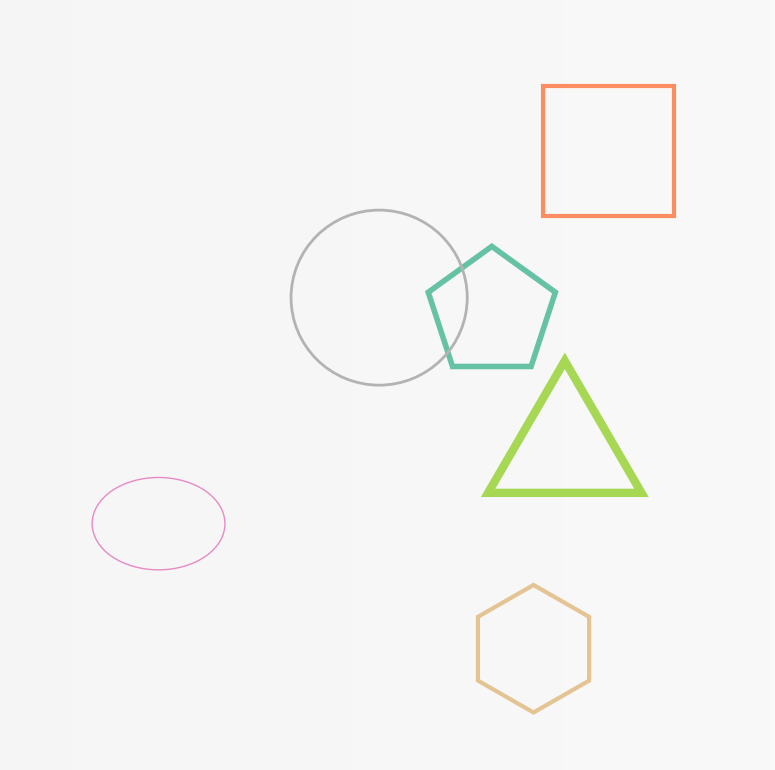[{"shape": "pentagon", "thickness": 2, "radius": 0.43, "center": [0.635, 0.594]}, {"shape": "square", "thickness": 1.5, "radius": 0.42, "center": [0.785, 0.804]}, {"shape": "oval", "thickness": 0.5, "radius": 0.43, "center": [0.205, 0.32]}, {"shape": "triangle", "thickness": 3, "radius": 0.57, "center": [0.729, 0.417]}, {"shape": "hexagon", "thickness": 1.5, "radius": 0.41, "center": [0.688, 0.158]}, {"shape": "circle", "thickness": 1, "radius": 0.57, "center": [0.489, 0.613]}]